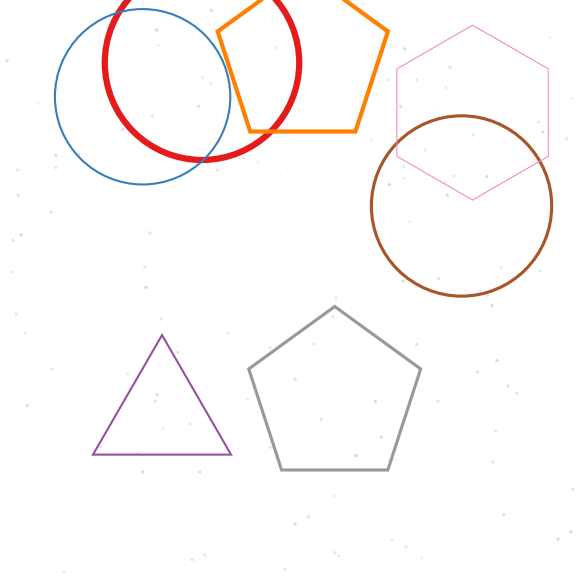[{"shape": "circle", "thickness": 3, "radius": 0.84, "center": [0.35, 0.89]}, {"shape": "circle", "thickness": 1, "radius": 0.76, "center": [0.247, 0.832]}, {"shape": "triangle", "thickness": 1, "radius": 0.69, "center": [0.281, 0.281]}, {"shape": "pentagon", "thickness": 2, "radius": 0.77, "center": [0.524, 0.897]}, {"shape": "circle", "thickness": 1.5, "radius": 0.78, "center": [0.799, 0.642]}, {"shape": "hexagon", "thickness": 0.5, "radius": 0.76, "center": [0.818, 0.804]}, {"shape": "pentagon", "thickness": 1.5, "radius": 0.78, "center": [0.58, 0.312]}]